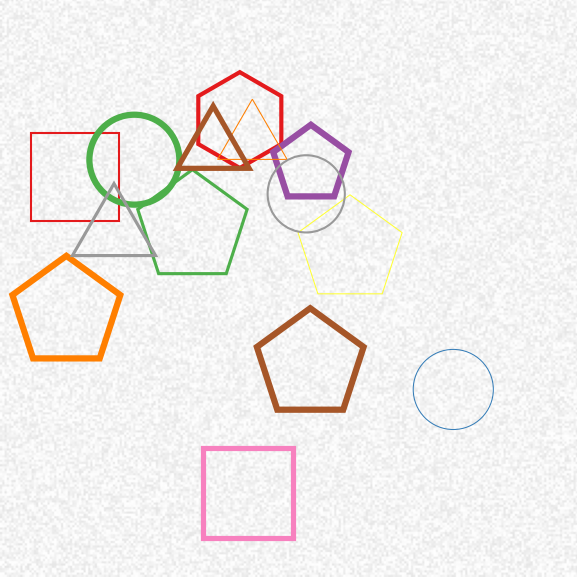[{"shape": "square", "thickness": 1, "radius": 0.38, "center": [0.129, 0.693]}, {"shape": "hexagon", "thickness": 2, "radius": 0.42, "center": [0.415, 0.791]}, {"shape": "circle", "thickness": 0.5, "radius": 0.35, "center": [0.785, 0.325]}, {"shape": "pentagon", "thickness": 1.5, "radius": 0.5, "center": [0.333, 0.606]}, {"shape": "circle", "thickness": 3, "radius": 0.39, "center": [0.233, 0.723]}, {"shape": "pentagon", "thickness": 3, "radius": 0.34, "center": [0.538, 0.715]}, {"shape": "triangle", "thickness": 0.5, "radius": 0.35, "center": [0.437, 0.758]}, {"shape": "pentagon", "thickness": 3, "radius": 0.49, "center": [0.115, 0.458]}, {"shape": "pentagon", "thickness": 0.5, "radius": 0.47, "center": [0.606, 0.567]}, {"shape": "pentagon", "thickness": 3, "radius": 0.49, "center": [0.537, 0.368]}, {"shape": "triangle", "thickness": 2.5, "radius": 0.36, "center": [0.369, 0.744]}, {"shape": "square", "thickness": 2.5, "radius": 0.39, "center": [0.429, 0.146]}, {"shape": "triangle", "thickness": 1.5, "radius": 0.42, "center": [0.197, 0.598]}, {"shape": "circle", "thickness": 1, "radius": 0.33, "center": [0.53, 0.663]}]